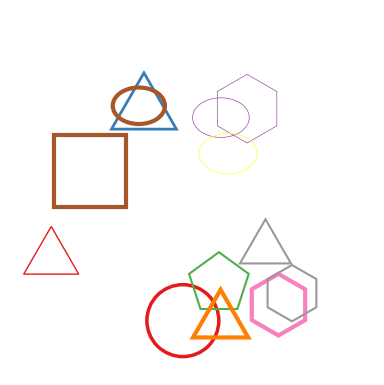[{"shape": "circle", "thickness": 2.5, "radius": 0.47, "center": [0.475, 0.167]}, {"shape": "triangle", "thickness": 1, "radius": 0.41, "center": [0.133, 0.329]}, {"shape": "triangle", "thickness": 2, "radius": 0.49, "center": [0.374, 0.713]}, {"shape": "pentagon", "thickness": 1.5, "radius": 0.41, "center": [0.569, 0.263]}, {"shape": "oval", "thickness": 0.5, "radius": 0.37, "center": [0.574, 0.695]}, {"shape": "hexagon", "thickness": 0.5, "radius": 0.45, "center": [0.642, 0.718]}, {"shape": "triangle", "thickness": 3, "radius": 0.41, "center": [0.573, 0.165]}, {"shape": "oval", "thickness": 0.5, "radius": 0.38, "center": [0.592, 0.601]}, {"shape": "oval", "thickness": 3, "radius": 0.34, "center": [0.361, 0.725]}, {"shape": "square", "thickness": 3, "radius": 0.47, "center": [0.234, 0.557]}, {"shape": "hexagon", "thickness": 3, "radius": 0.4, "center": [0.723, 0.209]}, {"shape": "triangle", "thickness": 1.5, "radius": 0.38, "center": [0.689, 0.354]}, {"shape": "hexagon", "thickness": 1.5, "radius": 0.37, "center": [0.758, 0.239]}]